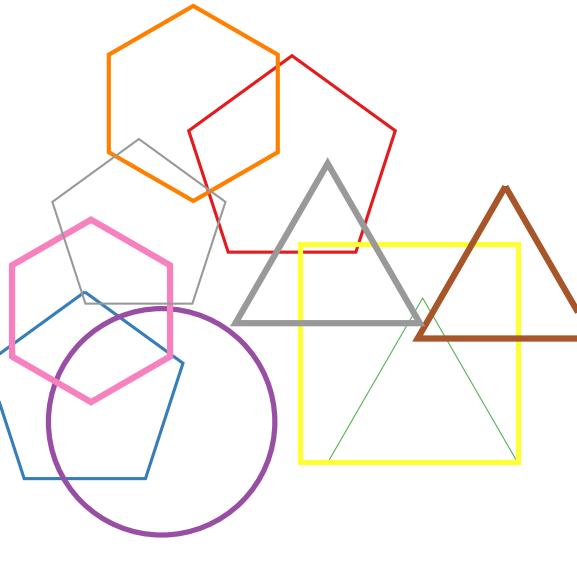[{"shape": "pentagon", "thickness": 1.5, "radius": 0.94, "center": [0.506, 0.715]}, {"shape": "pentagon", "thickness": 1.5, "radius": 0.89, "center": [0.147, 0.315]}, {"shape": "triangle", "thickness": 0.5, "radius": 0.95, "center": [0.732, 0.294]}, {"shape": "circle", "thickness": 2.5, "radius": 0.98, "center": [0.28, 0.269]}, {"shape": "hexagon", "thickness": 2, "radius": 0.84, "center": [0.335, 0.82]}, {"shape": "square", "thickness": 2.5, "radius": 0.95, "center": [0.708, 0.388]}, {"shape": "triangle", "thickness": 3, "radius": 0.88, "center": [0.875, 0.501]}, {"shape": "hexagon", "thickness": 3, "radius": 0.79, "center": [0.158, 0.461]}, {"shape": "pentagon", "thickness": 1, "radius": 0.79, "center": [0.241, 0.601]}, {"shape": "triangle", "thickness": 3, "radius": 0.92, "center": [0.567, 0.532]}]